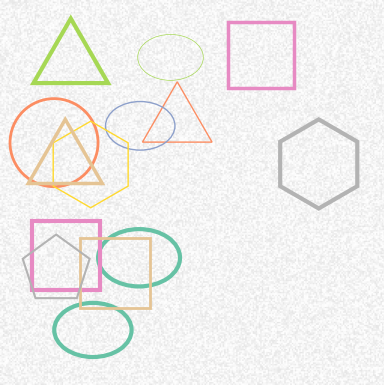[{"shape": "oval", "thickness": 3, "radius": 0.53, "center": [0.361, 0.33]}, {"shape": "oval", "thickness": 3, "radius": 0.5, "center": [0.241, 0.143]}, {"shape": "circle", "thickness": 2, "radius": 0.57, "center": [0.14, 0.629]}, {"shape": "triangle", "thickness": 1, "radius": 0.52, "center": [0.46, 0.683]}, {"shape": "oval", "thickness": 1, "radius": 0.45, "center": [0.364, 0.673]}, {"shape": "square", "thickness": 3, "radius": 0.44, "center": [0.172, 0.336]}, {"shape": "square", "thickness": 2.5, "radius": 0.43, "center": [0.678, 0.856]}, {"shape": "oval", "thickness": 0.5, "radius": 0.43, "center": [0.443, 0.851]}, {"shape": "triangle", "thickness": 3, "radius": 0.56, "center": [0.184, 0.84]}, {"shape": "hexagon", "thickness": 1, "radius": 0.56, "center": [0.236, 0.573]}, {"shape": "square", "thickness": 2, "radius": 0.46, "center": [0.3, 0.29]}, {"shape": "triangle", "thickness": 2.5, "radius": 0.56, "center": [0.17, 0.579]}, {"shape": "pentagon", "thickness": 1.5, "radius": 0.46, "center": [0.146, 0.3]}, {"shape": "hexagon", "thickness": 3, "radius": 0.58, "center": [0.828, 0.574]}]